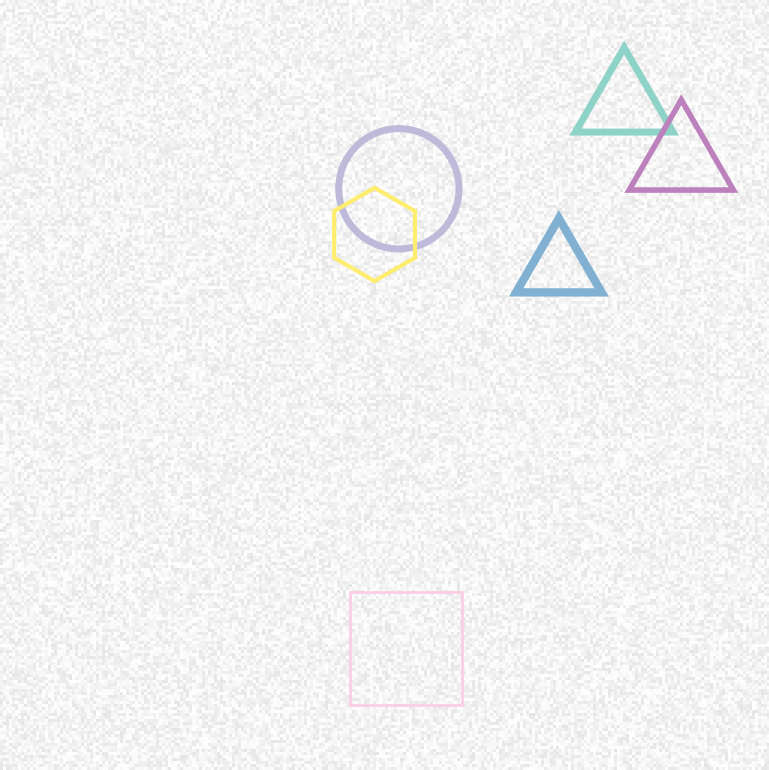[{"shape": "triangle", "thickness": 2.5, "radius": 0.37, "center": [0.811, 0.865]}, {"shape": "circle", "thickness": 2.5, "radius": 0.39, "center": [0.518, 0.755]}, {"shape": "triangle", "thickness": 3, "radius": 0.32, "center": [0.726, 0.652]}, {"shape": "square", "thickness": 1, "radius": 0.36, "center": [0.527, 0.158]}, {"shape": "triangle", "thickness": 2, "radius": 0.39, "center": [0.885, 0.792]}, {"shape": "hexagon", "thickness": 1.5, "radius": 0.3, "center": [0.486, 0.696]}]